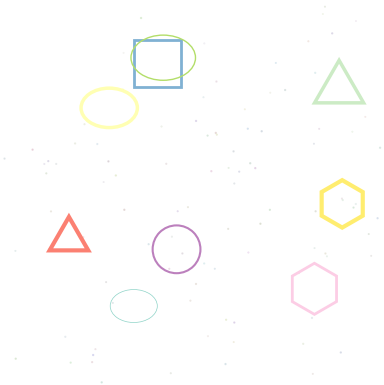[{"shape": "oval", "thickness": 0.5, "radius": 0.31, "center": [0.347, 0.205]}, {"shape": "oval", "thickness": 2.5, "radius": 0.37, "center": [0.284, 0.72]}, {"shape": "triangle", "thickness": 3, "radius": 0.29, "center": [0.179, 0.379]}, {"shape": "square", "thickness": 2, "radius": 0.31, "center": [0.409, 0.836]}, {"shape": "oval", "thickness": 1, "radius": 0.42, "center": [0.424, 0.85]}, {"shape": "hexagon", "thickness": 2, "radius": 0.33, "center": [0.817, 0.25]}, {"shape": "circle", "thickness": 1.5, "radius": 0.31, "center": [0.459, 0.352]}, {"shape": "triangle", "thickness": 2.5, "radius": 0.37, "center": [0.881, 0.77]}, {"shape": "hexagon", "thickness": 3, "radius": 0.31, "center": [0.889, 0.47]}]